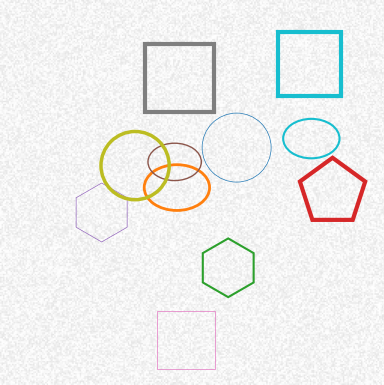[{"shape": "circle", "thickness": 0.5, "radius": 0.45, "center": [0.615, 0.617]}, {"shape": "oval", "thickness": 2, "radius": 0.42, "center": [0.459, 0.513]}, {"shape": "hexagon", "thickness": 1.5, "radius": 0.38, "center": [0.593, 0.304]}, {"shape": "pentagon", "thickness": 3, "radius": 0.45, "center": [0.864, 0.501]}, {"shape": "hexagon", "thickness": 0.5, "radius": 0.38, "center": [0.264, 0.448]}, {"shape": "oval", "thickness": 1, "radius": 0.35, "center": [0.454, 0.58]}, {"shape": "square", "thickness": 0.5, "radius": 0.37, "center": [0.483, 0.117]}, {"shape": "square", "thickness": 3, "radius": 0.45, "center": [0.467, 0.798]}, {"shape": "circle", "thickness": 2.5, "radius": 0.44, "center": [0.351, 0.57]}, {"shape": "square", "thickness": 3, "radius": 0.41, "center": [0.804, 0.834]}, {"shape": "oval", "thickness": 1.5, "radius": 0.37, "center": [0.809, 0.64]}]